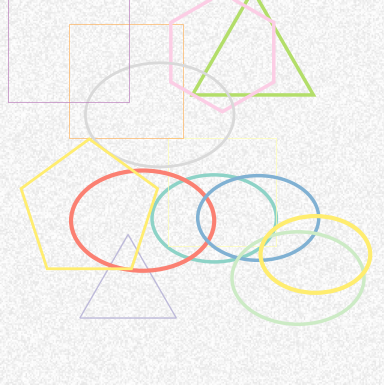[{"shape": "oval", "thickness": 2.5, "radius": 0.81, "center": [0.556, 0.433]}, {"shape": "square", "thickness": 0.5, "radius": 0.7, "center": [0.576, 0.502]}, {"shape": "triangle", "thickness": 1, "radius": 0.72, "center": [0.333, 0.246]}, {"shape": "oval", "thickness": 3, "radius": 0.93, "center": [0.37, 0.427]}, {"shape": "oval", "thickness": 2.5, "radius": 0.79, "center": [0.671, 0.434]}, {"shape": "square", "thickness": 0.5, "radius": 0.74, "center": [0.326, 0.79]}, {"shape": "triangle", "thickness": 2.5, "radius": 0.91, "center": [0.657, 0.844]}, {"shape": "hexagon", "thickness": 2.5, "radius": 0.77, "center": [0.577, 0.864]}, {"shape": "oval", "thickness": 2, "radius": 0.97, "center": [0.415, 0.702]}, {"shape": "square", "thickness": 0.5, "radius": 0.79, "center": [0.179, 0.892]}, {"shape": "oval", "thickness": 2.5, "radius": 0.86, "center": [0.774, 0.278]}, {"shape": "oval", "thickness": 3, "radius": 0.71, "center": [0.819, 0.339]}, {"shape": "pentagon", "thickness": 2, "radius": 0.93, "center": [0.232, 0.453]}]